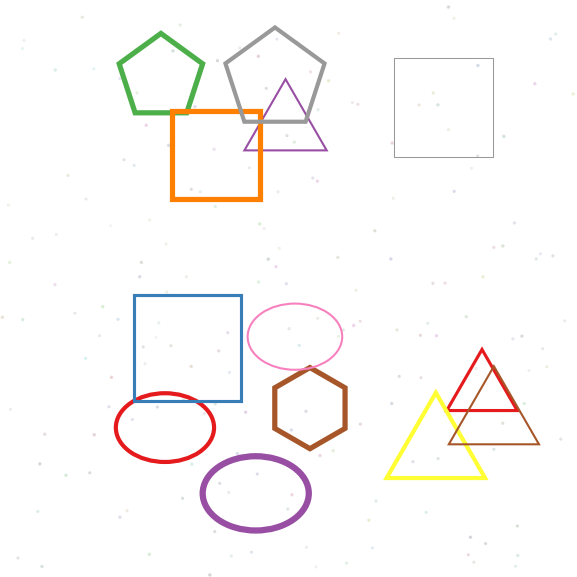[{"shape": "triangle", "thickness": 1.5, "radius": 0.35, "center": [0.835, 0.323]}, {"shape": "oval", "thickness": 2, "radius": 0.43, "center": [0.286, 0.259]}, {"shape": "square", "thickness": 1.5, "radius": 0.46, "center": [0.325, 0.396]}, {"shape": "pentagon", "thickness": 2.5, "radius": 0.38, "center": [0.279, 0.865]}, {"shape": "oval", "thickness": 3, "radius": 0.46, "center": [0.443, 0.145]}, {"shape": "triangle", "thickness": 1, "radius": 0.41, "center": [0.494, 0.78]}, {"shape": "square", "thickness": 2.5, "radius": 0.38, "center": [0.374, 0.731]}, {"shape": "triangle", "thickness": 2, "radius": 0.49, "center": [0.755, 0.221]}, {"shape": "triangle", "thickness": 1, "radius": 0.45, "center": [0.855, 0.275]}, {"shape": "hexagon", "thickness": 2.5, "radius": 0.35, "center": [0.537, 0.292]}, {"shape": "oval", "thickness": 1, "radius": 0.41, "center": [0.511, 0.416]}, {"shape": "pentagon", "thickness": 2, "radius": 0.45, "center": [0.476, 0.861]}, {"shape": "square", "thickness": 0.5, "radius": 0.43, "center": [0.768, 0.813]}]